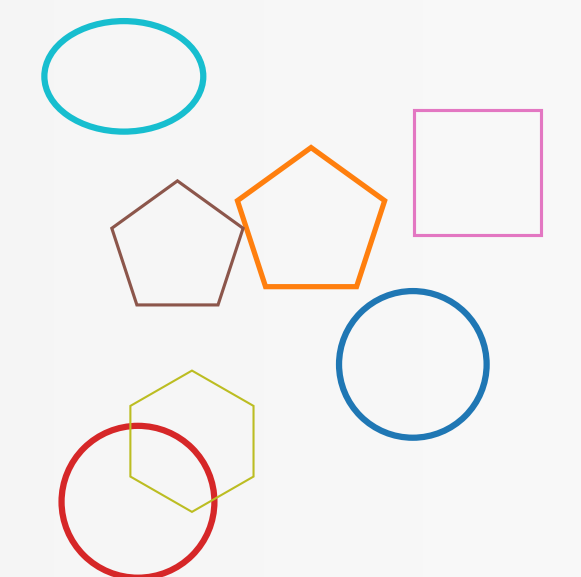[{"shape": "circle", "thickness": 3, "radius": 0.63, "center": [0.71, 0.368]}, {"shape": "pentagon", "thickness": 2.5, "radius": 0.67, "center": [0.535, 0.61]}, {"shape": "circle", "thickness": 3, "radius": 0.66, "center": [0.237, 0.13]}, {"shape": "pentagon", "thickness": 1.5, "radius": 0.59, "center": [0.305, 0.567]}, {"shape": "square", "thickness": 1.5, "radius": 0.54, "center": [0.821, 0.701]}, {"shape": "hexagon", "thickness": 1, "radius": 0.61, "center": [0.33, 0.235]}, {"shape": "oval", "thickness": 3, "radius": 0.68, "center": [0.213, 0.867]}]